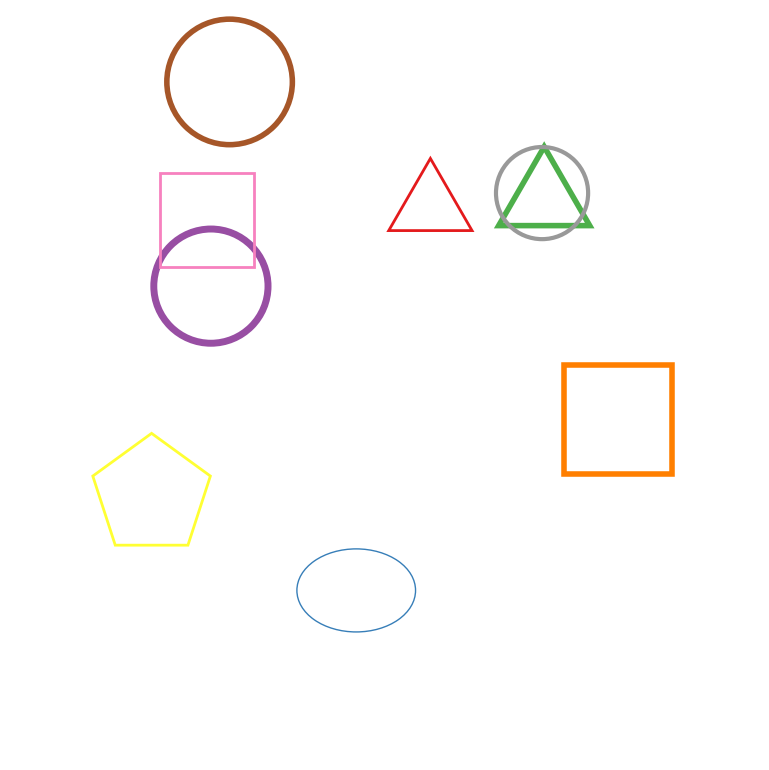[{"shape": "triangle", "thickness": 1, "radius": 0.31, "center": [0.559, 0.732]}, {"shape": "oval", "thickness": 0.5, "radius": 0.39, "center": [0.463, 0.233]}, {"shape": "triangle", "thickness": 2, "radius": 0.34, "center": [0.707, 0.741]}, {"shape": "circle", "thickness": 2.5, "radius": 0.37, "center": [0.274, 0.628]}, {"shape": "square", "thickness": 2, "radius": 0.35, "center": [0.802, 0.455]}, {"shape": "pentagon", "thickness": 1, "radius": 0.4, "center": [0.197, 0.357]}, {"shape": "circle", "thickness": 2, "radius": 0.41, "center": [0.298, 0.894]}, {"shape": "square", "thickness": 1, "radius": 0.31, "center": [0.268, 0.714]}, {"shape": "circle", "thickness": 1.5, "radius": 0.3, "center": [0.704, 0.749]}]